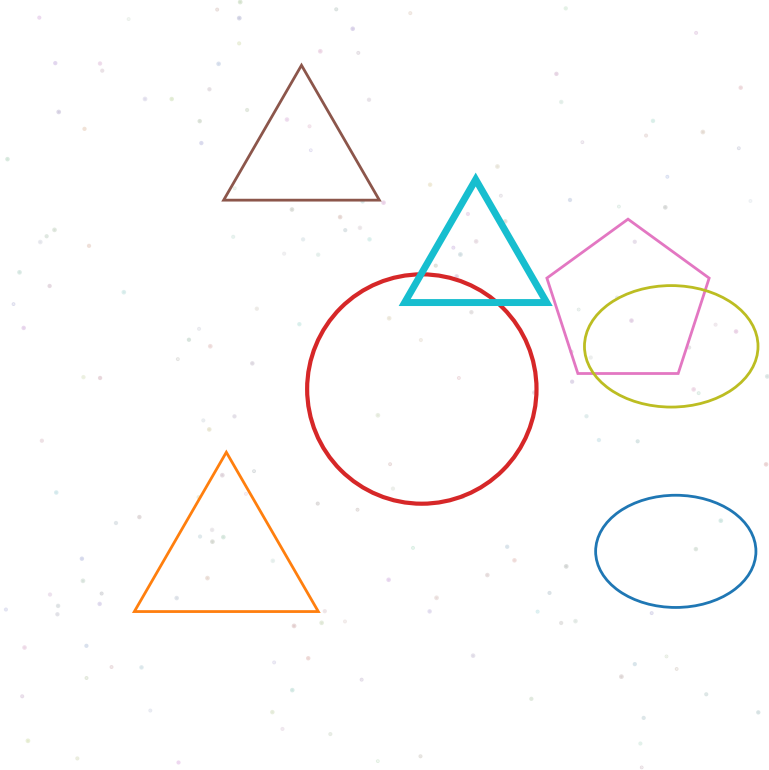[{"shape": "oval", "thickness": 1, "radius": 0.52, "center": [0.878, 0.284]}, {"shape": "triangle", "thickness": 1, "radius": 0.69, "center": [0.294, 0.275]}, {"shape": "circle", "thickness": 1.5, "radius": 0.74, "center": [0.548, 0.495]}, {"shape": "triangle", "thickness": 1, "radius": 0.58, "center": [0.392, 0.798]}, {"shape": "pentagon", "thickness": 1, "radius": 0.55, "center": [0.816, 0.605]}, {"shape": "oval", "thickness": 1, "radius": 0.56, "center": [0.872, 0.55]}, {"shape": "triangle", "thickness": 2.5, "radius": 0.53, "center": [0.618, 0.66]}]